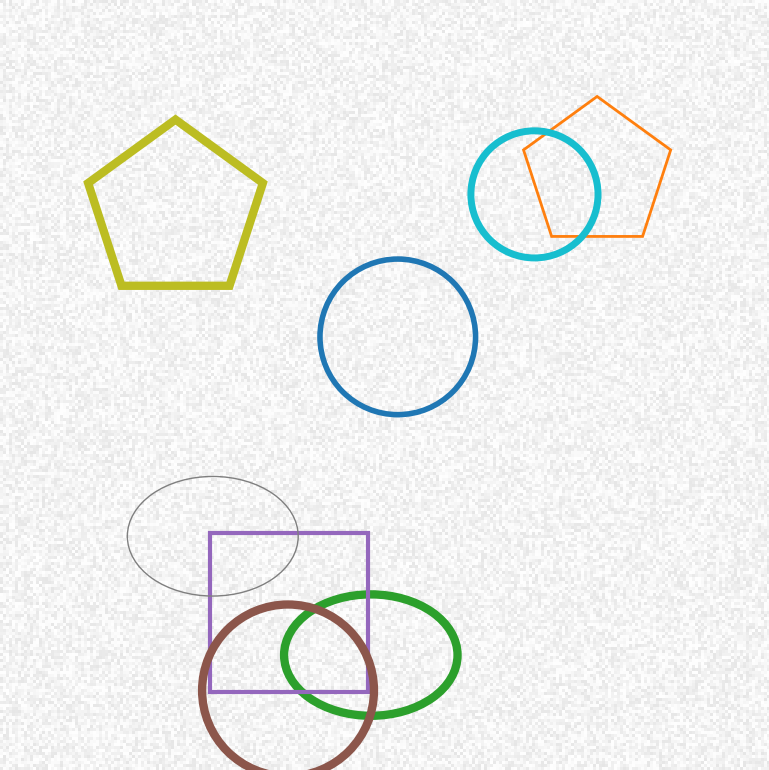[{"shape": "circle", "thickness": 2, "radius": 0.51, "center": [0.517, 0.563]}, {"shape": "pentagon", "thickness": 1, "radius": 0.5, "center": [0.775, 0.774]}, {"shape": "oval", "thickness": 3, "radius": 0.56, "center": [0.482, 0.149]}, {"shape": "square", "thickness": 1.5, "radius": 0.52, "center": [0.375, 0.204]}, {"shape": "circle", "thickness": 3, "radius": 0.56, "center": [0.374, 0.103]}, {"shape": "oval", "thickness": 0.5, "radius": 0.55, "center": [0.276, 0.304]}, {"shape": "pentagon", "thickness": 3, "radius": 0.6, "center": [0.228, 0.725]}, {"shape": "circle", "thickness": 2.5, "radius": 0.41, "center": [0.694, 0.748]}]